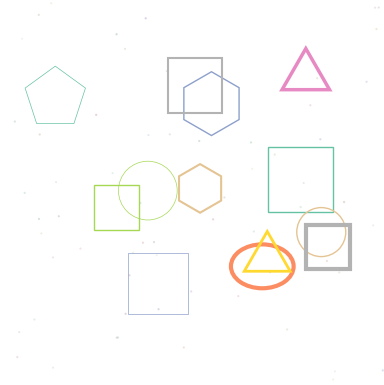[{"shape": "pentagon", "thickness": 0.5, "radius": 0.41, "center": [0.144, 0.746]}, {"shape": "square", "thickness": 1, "radius": 0.42, "center": [0.78, 0.534]}, {"shape": "oval", "thickness": 3, "radius": 0.41, "center": [0.681, 0.308]}, {"shape": "hexagon", "thickness": 1, "radius": 0.41, "center": [0.549, 0.731]}, {"shape": "square", "thickness": 0.5, "radius": 0.39, "center": [0.41, 0.263]}, {"shape": "triangle", "thickness": 2.5, "radius": 0.36, "center": [0.794, 0.803]}, {"shape": "circle", "thickness": 0.5, "radius": 0.38, "center": [0.384, 0.505]}, {"shape": "square", "thickness": 1, "radius": 0.29, "center": [0.303, 0.462]}, {"shape": "triangle", "thickness": 2, "radius": 0.34, "center": [0.694, 0.33]}, {"shape": "hexagon", "thickness": 1.5, "radius": 0.32, "center": [0.52, 0.511]}, {"shape": "circle", "thickness": 1, "radius": 0.32, "center": [0.834, 0.397]}, {"shape": "square", "thickness": 3, "radius": 0.29, "center": [0.852, 0.358]}, {"shape": "square", "thickness": 1.5, "radius": 0.35, "center": [0.507, 0.778]}]